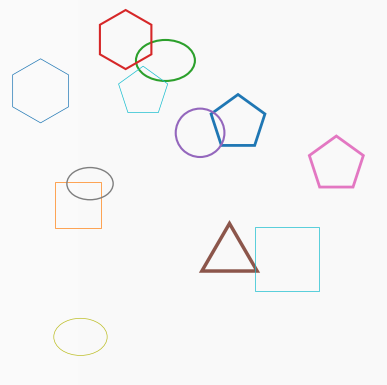[{"shape": "pentagon", "thickness": 2, "radius": 0.37, "center": [0.614, 0.681]}, {"shape": "hexagon", "thickness": 0.5, "radius": 0.42, "center": [0.105, 0.764]}, {"shape": "square", "thickness": 0.5, "radius": 0.3, "center": [0.202, 0.467]}, {"shape": "oval", "thickness": 1.5, "radius": 0.38, "center": [0.427, 0.843]}, {"shape": "hexagon", "thickness": 1.5, "radius": 0.38, "center": [0.324, 0.897]}, {"shape": "circle", "thickness": 1.5, "radius": 0.31, "center": [0.516, 0.655]}, {"shape": "triangle", "thickness": 2.5, "radius": 0.41, "center": [0.592, 0.337]}, {"shape": "pentagon", "thickness": 2, "radius": 0.37, "center": [0.868, 0.573]}, {"shape": "oval", "thickness": 1, "radius": 0.3, "center": [0.232, 0.523]}, {"shape": "oval", "thickness": 0.5, "radius": 0.34, "center": [0.208, 0.125]}, {"shape": "square", "thickness": 0.5, "radius": 0.41, "center": [0.741, 0.326]}, {"shape": "pentagon", "thickness": 0.5, "radius": 0.33, "center": [0.369, 0.761]}]